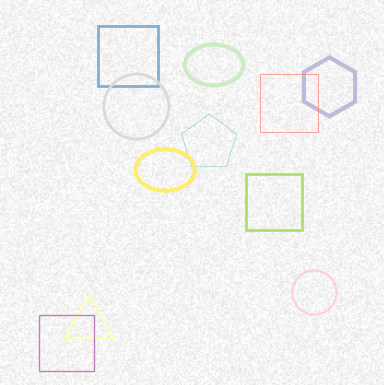[{"shape": "pentagon", "thickness": 0.5, "radius": 0.38, "center": [0.543, 0.628]}, {"shape": "triangle", "thickness": 1.5, "radius": 0.37, "center": [0.232, 0.158]}, {"shape": "hexagon", "thickness": 3, "radius": 0.38, "center": [0.856, 0.774]}, {"shape": "square", "thickness": 0.5, "radius": 0.38, "center": [0.75, 0.732]}, {"shape": "square", "thickness": 2, "radius": 0.39, "center": [0.332, 0.855]}, {"shape": "square", "thickness": 2, "radius": 0.36, "center": [0.711, 0.474]}, {"shape": "circle", "thickness": 1.5, "radius": 0.29, "center": [0.817, 0.24]}, {"shape": "circle", "thickness": 2, "radius": 0.42, "center": [0.354, 0.723]}, {"shape": "square", "thickness": 1, "radius": 0.36, "center": [0.172, 0.108]}, {"shape": "oval", "thickness": 3, "radius": 0.38, "center": [0.556, 0.831]}, {"shape": "oval", "thickness": 3, "radius": 0.38, "center": [0.429, 0.558]}]